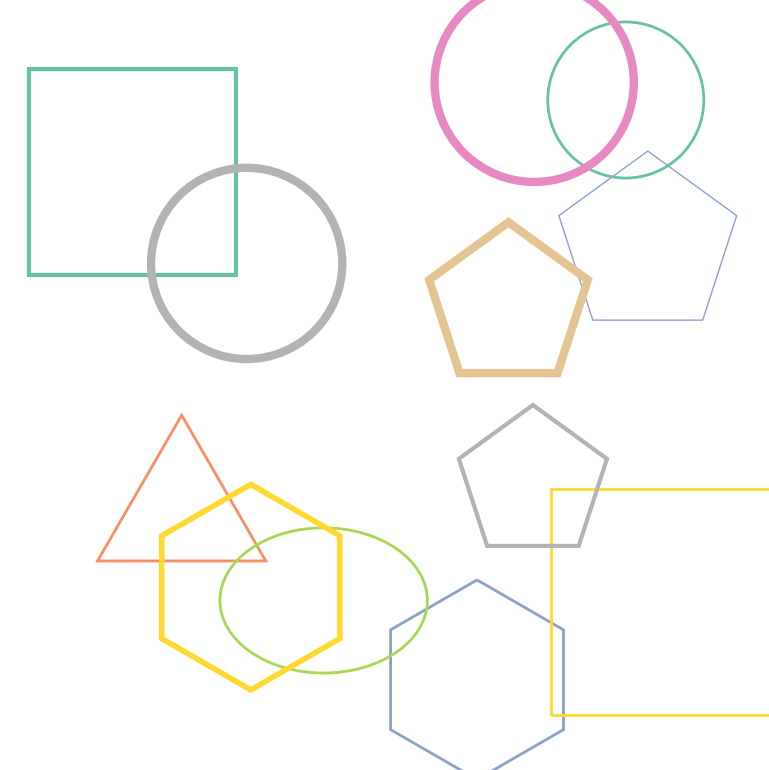[{"shape": "circle", "thickness": 1, "radius": 0.51, "center": [0.813, 0.87]}, {"shape": "square", "thickness": 1.5, "radius": 0.67, "center": [0.172, 0.777]}, {"shape": "triangle", "thickness": 1, "radius": 0.63, "center": [0.236, 0.335]}, {"shape": "pentagon", "thickness": 0.5, "radius": 0.61, "center": [0.841, 0.682]}, {"shape": "hexagon", "thickness": 1, "radius": 0.65, "center": [0.62, 0.117]}, {"shape": "circle", "thickness": 3, "radius": 0.65, "center": [0.694, 0.893]}, {"shape": "oval", "thickness": 1, "radius": 0.67, "center": [0.42, 0.22]}, {"shape": "hexagon", "thickness": 2, "radius": 0.67, "center": [0.326, 0.237]}, {"shape": "square", "thickness": 1, "radius": 0.73, "center": [0.863, 0.219]}, {"shape": "pentagon", "thickness": 3, "radius": 0.54, "center": [0.66, 0.603]}, {"shape": "pentagon", "thickness": 1.5, "radius": 0.51, "center": [0.692, 0.373]}, {"shape": "circle", "thickness": 3, "radius": 0.62, "center": [0.32, 0.658]}]